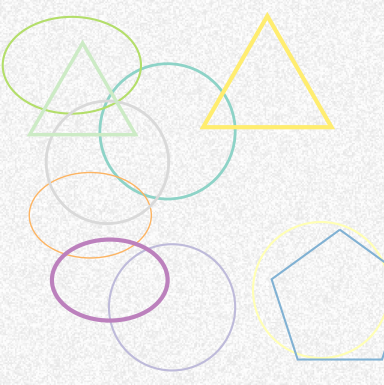[{"shape": "circle", "thickness": 2, "radius": 0.88, "center": [0.435, 0.659]}, {"shape": "circle", "thickness": 1.5, "radius": 0.88, "center": [0.834, 0.247]}, {"shape": "circle", "thickness": 1.5, "radius": 0.82, "center": [0.447, 0.202]}, {"shape": "pentagon", "thickness": 1.5, "radius": 0.93, "center": [0.883, 0.217]}, {"shape": "oval", "thickness": 1, "radius": 0.79, "center": [0.235, 0.441]}, {"shape": "oval", "thickness": 1.5, "radius": 0.9, "center": [0.187, 0.831]}, {"shape": "circle", "thickness": 2, "radius": 0.8, "center": [0.279, 0.578]}, {"shape": "oval", "thickness": 3, "radius": 0.75, "center": [0.285, 0.273]}, {"shape": "triangle", "thickness": 2.5, "radius": 0.79, "center": [0.215, 0.73]}, {"shape": "triangle", "thickness": 3, "radius": 0.96, "center": [0.694, 0.766]}]